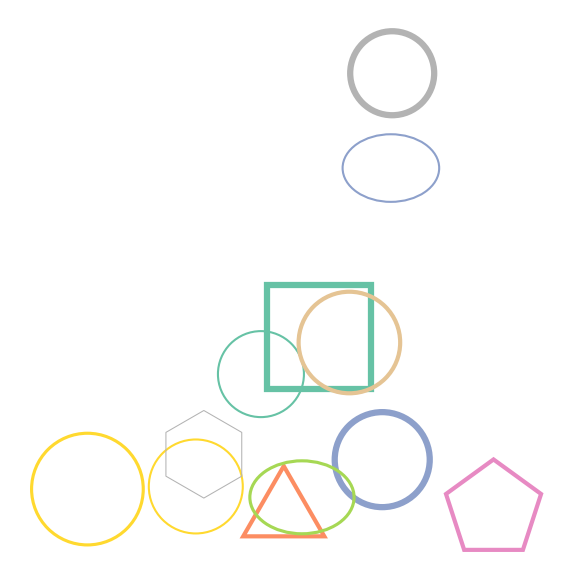[{"shape": "square", "thickness": 3, "radius": 0.45, "center": [0.552, 0.415]}, {"shape": "circle", "thickness": 1, "radius": 0.37, "center": [0.452, 0.351]}, {"shape": "triangle", "thickness": 2, "radius": 0.41, "center": [0.491, 0.111]}, {"shape": "circle", "thickness": 3, "radius": 0.41, "center": [0.662, 0.203]}, {"shape": "oval", "thickness": 1, "radius": 0.42, "center": [0.677, 0.708]}, {"shape": "pentagon", "thickness": 2, "radius": 0.43, "center": [0.855, 0.117]}, {"shape": "oval", "thickness": 1.5, "radius": 0.45, "center": [0.523, 0.138]}, {"shape": "circle", "thickness": 1, "radius": 0.41, "center": [0.339, 0.157]}, {"shape": "circle", "thickness": 1.5, "radius": 0.48, "center": [0.151, 0.152]}, {"shape": "circle", "thickness": 2, "radius": 0.44, "center": [0.605, 0.406]}, {"shape": "hexagon", "thickness": 0.5, "radius": 0.38, "center": [0.353, 0.212]}, {"shape": "circle", "thickness": 3, "radius": 0.36, "center": [0.679, 0.872]}]